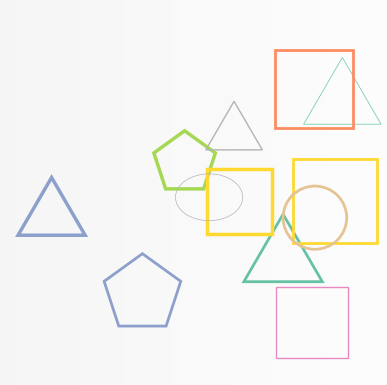[{"shape": "triangle", "thickness": 0.5, "radius": 0.58, "center": [0.883, 0.735]}, {"shape": "triangle", "thickness": 2, "radius": 0.58, "center": [0.731, 0.327]}, {"shape": "square", "thickness": 2, "radius": 0.51, "center": [0.811, 0.77]}, {"shape": "triangle", "thickness": 2.5, "radius": 0.5, "center": [0.133, 0.439]}, {"shape": "pentagon", "thickness": 2, "radius": 0.52, "center": [0.368, 0.237]}, {"shape": "square", "thickness": 1, "radius": 0.46, "center": [0.806, 0.163]}, {"shape": "pentagon", "thickness": 2.5, "radius": 0.42, "center": [0.476, 0.577]}, {"shape": "square", "thickness": 2.5, "radius": 0.42, "center": [0.618, 0.476]}, {"shape": "square", "thickness": 2, "radius": 0.55, "center": [0.864, 0.478]}, {"shape": "circle", "thickness": 2, "radius": 0.41, "center": [0.813, 0.435]}, {"shape": "triangle", "thickness": 1, "radius": 0.42, "center": [0.604, 0.653]}, {"shape": "oval", "thickness": 0.5, "radius": 0.43, "center": [0.54, 0.488]}]